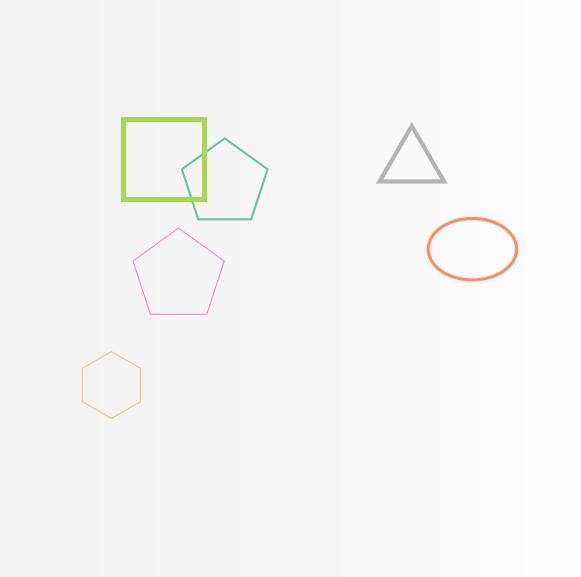[{"shape": "pentagon", "thickness": 1, "radius": 0.39, "center": [0.387, 0.682]}, {"shape": "oval", "thickness": 1.5, "radius": 0.38, "center": [0.813, 0.568]}, {"shape": "pentagon", "thickness": 0.5, "radius": 0.41, "center": [0.307, 0.522]}, {"shape": "square", "thickness": 2.5, "radius": 0.35, "center": [0.281, 0.723]}, {"shape": "hexagon", "thickness": 0.5, "radius": 0.29, "center": [0.192, 0.332]}, {"shape": "triangle", "thickness": 2, "radius": 0.32, "center": [0.708, 0.717]}]